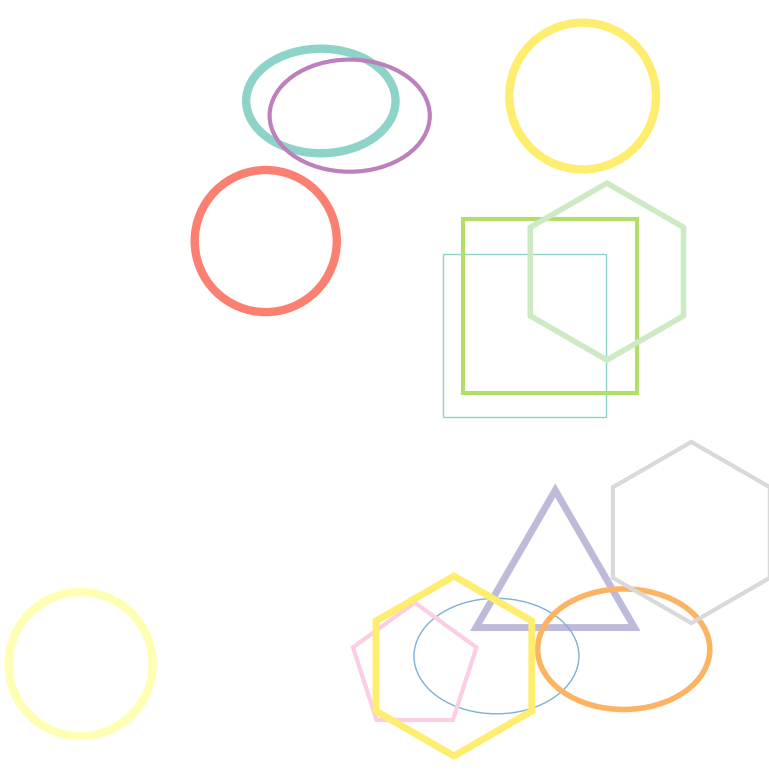[{"shape": "square", "thickness": 0.5, "radius": 0.53, "center": [0.681, 0.564]}, {"shape": "oval", "thickness": 3, "radius": 0.48, "center": [0.417, 0.869]}, {"shape": "circle", "thickness": 3, "radius": 0.47, "center": [0.105, 0.138]}, {"shape": "triangle", "thickness": 2.5, "radius": 0.59, "center": [0.721, 0.244]}, {"shape": "circle", "thickness": 3, "radius": 0.46, "center": [0.345, 0.687]}, {"shape": "oval", "thickness": 0.5, "radius": 0.54, "center": [0.645, 0.148]}, {"shape": "oval", "thickness": 2, "radius": 0.56, "center": [0.81, 0.157]}, {"shape": "square", "thickness": 1.5, "radius": 0.57, "center": [0.715, 0.603]}, {"shape": "pentagon", "thickness": 1.5, "radius": 0.42, "center": [0.539, 0.133]}, {"shape": "hexagon", "thickness": 1.5, "radius": 0.59, "center": [0.898, 0.308]}, {"shape": "oval", "thickness": 1.5, "radius": 0.52, "center": [0.454, 0.85]}, {"shape": "hexagon", "thickness": 2, "radius": 0.57, "center": [0.788, 0.647]}, {"shape": "circle", "thickness": 3, "radius": 0.48, "center": [0.757, 0.875]}, {"shape": "hexagon", "thickness": 2.5, "radius": 0.58, "center": [0.59, 0.135]}]